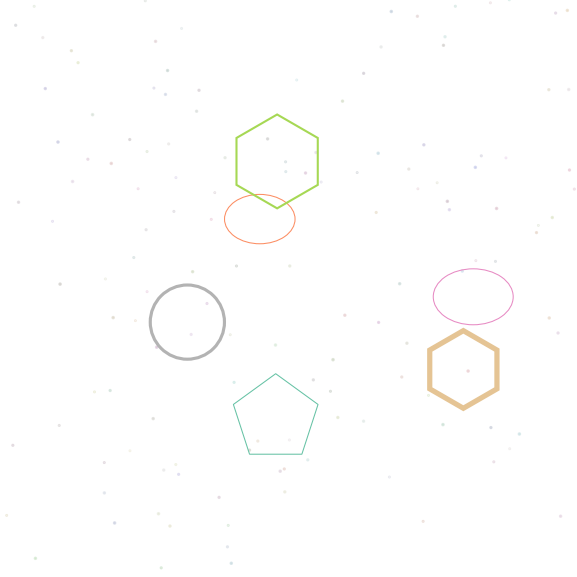[{"shape": "pentagon", "thickness": 0.5, "radius": 0.39, "center": [0.477, 0.275]}, {"shape": "oval", "thickness": 0.5, "radius": 0.31, "center": [0.45, 0.62]}, {"shape": "oval", "thickness": 0.5, "radius": 0.35, "center": [0.819, 0.485]}, {"shape": "hexagon", "thickness": 1, "radius": 0.41, "center": [0.48, 0.72]}, {"shape": "hexagon", "thickness": 2.5, "radius": 0.34, "center": [0.802, 0.359]}, {"shape": "circle", "thickness": 1.5, "radius": 0.32, "center": [0.324, 0.441]}]